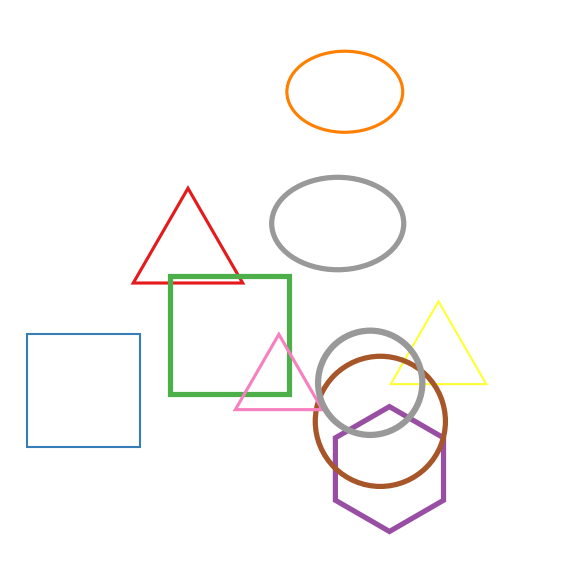[{"shape": "triangle", "thickness": 1.5, "radius": 0.55, "center": [0.325, 0.564]}, {"shape": "square", "thickness": 1, "radius": 0.49, "center": [0.145, 0.323]}, {"shape": "square", "thickness": 2.5, "radius": 0.51, "center": [0.397, 0.418]}, {"shape": "hexagon", "thickness": 2.5, "radius": 0.54, "center": [0.674, 0.187]}, {"shape": "oval", "thickness": 1.5, "radius": 0.5, "center": [0.597, 0.84]}, {"shape": "triangle", "thickness": 1, "radius": 0.48, "center": [0.759, 0.382]}, {"shape": "circle", "thickness": 2.5, "radius": 0.56, "center": [0.659, 0.27]}, {"shape": "triangle", "thickness": 1.5, "radius": 0.43, "center": [0.483, 0.333]}, {"shape": "oval", "thickness": 2.5, "radius": 0.57, "center": [0.585, 0.612]}, {"shape": "circle", "thickness": 3, "radius": 0.45, "center": [0.641, 0.336]}]